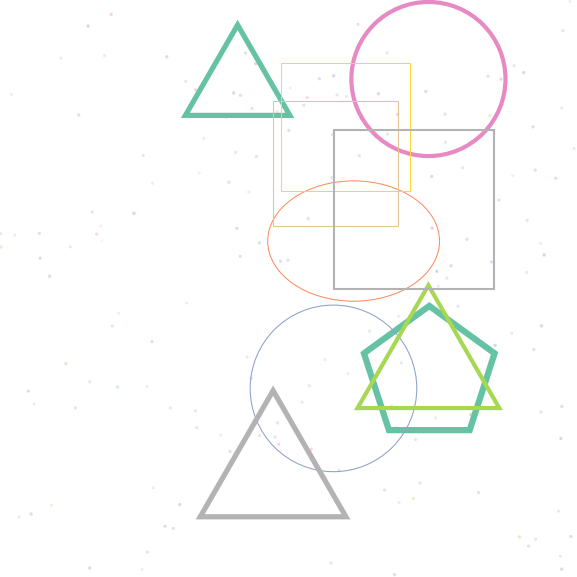[{"shape": "triangle", "thickness": 2.5, "radius": 0.52, "center": [0.411, 0.852]}, {"shape": "pentagon", "thickness": 3, "radius": 0.59, "center": [0.743, 0.351]}, {"shape": "oval", "thickness": 0.5, "radius": 0.74, "center": [0.612, 0.582]}, {"shape": "circle", "thickness": 0.5, "radius": 0.72, "center": [0.577, 0.327]}, {"shape": "circle", "thickness": 2, "radius": 0.67, "center": [0.742, 0.862]}, {"shape": "triangle", "thickness": 2, "radius": 0.71, "center": [0.742, 0.363]}, {"shape": "square", "thickness": 0.5, "radius": 0.56, "center": [0.598, 0.779]}, {"shape": "square", "thickness": 0.5, "radius": 0.54, "center": [0.581, 0.717]}, {"shape": "square", "thickness": 1, "radius": 0.69, "center": [0.717, 0.636]}, {"shape": "triangle", "thickness": 2.5, "radius": 0.73, "center": [0.473, 0.177]}]